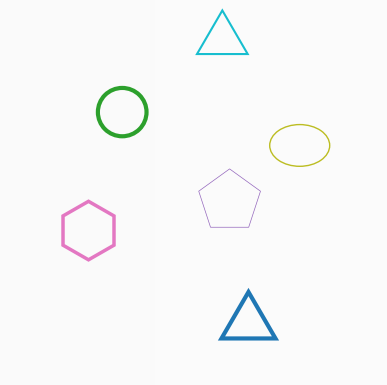[{"shape": "triangle", "thickness": 3, "radius": 0.4, "center": [0.641, 0.161]}, {"shape": "circle", "thickness": 3, "radius": 0.31, "center": [0.315, 0.709]}, {"shape": "pentagon", "thickness": 0.5, "radius": 0.42, "center": [0.593, 0.478]}, {"shape": "hexagon", "thickness": 2.5, "radius": 0.38, "center": [0.228, 0.401]}, {"shape": "oval", "thickness": 1, "radius": 0.39, "center": [0.773, 0.622]}, {"shape": "triangle", "thickness": 1.5, "radius": 0.38, "center": [0.574, 0.897]}]